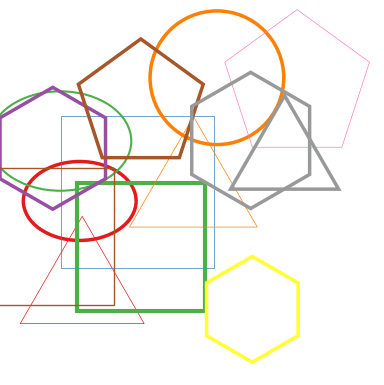[{"shape": "triangle", "thickness": 0.5, "radius": 0.93, "center": [0.213, 0.252]}, {"shape": "oval", "thickness": 2.5, "radius": 0.73, "center": [0.207, 0.478]}, {"shape": "square", "thickness": 0.5, "radius": 0.99, "center": [0.357, 0.501]}, {"shape": "square", "thickness": 3, "radius": 0.83, "center": [0.366, 0.358]}, {"shape": "oval", "thickness": 1.5, "radius": 0.92, "center": [0.157, 0.634]}, {"shape": "hexagon", "thickness": 2.5, "radius": 0.79, "center": [0.137, 0.615]}, {"shape": "circle", "thickness": 2.5, "radius": 0.87, "center": [0.563, 0.798]}, {"shape": "triangle", "thickness": 0.5, "radius": 0.96, "center": [0.502, 0.506]}, {"shape": "hexagon", "thickness": 2.5, "radius": 0.69, "center": [0.655, 0.197]}, {"shape": "square", "thickness": 1, "radius": 0.89, "center": [0.118, 0.386]}, {"shape": "pentagon", "thickness": 2.5, "radius": 0.85, "center": [0.366, 0.728]}, {"shape": "pentagon", "thickness": 0.5, "radius": 0.99, "center": [0.772, 0.777]}, {"shape": "hexagon", "thickness": 2.5, "radius": 0.88, "center": [0.651, 0.635]}, {"shape": "triangle", "thickness": 2.5, "radius": 0.81, "center": [0.739, 0.59]}]